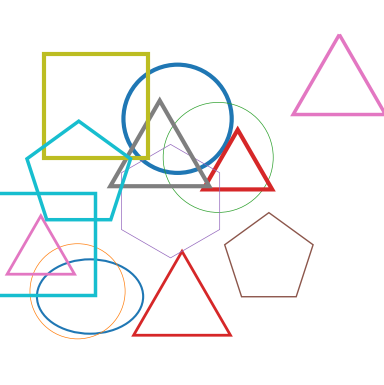[{"shape": "oval", "thickness": 1.5, "radius": 0.69, "center": [0.234, 0.23]}, {"shape": "circle", "thickness": 3, "radius": 0.7, "center": [0.461, 0.691]}, {"shape": "circle", "thickness": 0.5, "radius": 0.62, "center": [0.201, 0.243]}, {"shape": "circle", "thickness": 0.5, "radius": 0.71, "center": [0.567, 0.591]}, {"shape": "triangle", "thickness": 2, "radius": 0.73, "center": [0.473, 0.202]}, {"shape": "triangle", "thickness": 3, "radius": 0.52, "center": [0.617, 0.56]}, {"shape": "hexagon", "thickness": 0.5, "radius": 0.74, "center": [0.443, 0.478]}, {"shape": "pentagon", "thickness": 1, "radius": 0.6, "center": [0.698, 0.327]}, {"shape": "triangle", "thickness": 2, "radius": 0.51, "center": [0.106, 0.338]}, {"shape": "triangle", "thickness": 2.5, "radius": 0.69, "center": [0.881, 0.772]}, {"shape": "triangle", "thickness": 3, "radius": 0.74, "center": [0.415, 0.59]}, {"shape": "square", "thickness": 3, "radius": 0.67, "center": [0.248, 0.725]}, {"shape": "square", "thickness": 2.5, "radius": 0.66, "center": [0.115, 0.365]}, {"shape": "pentagon", "thickness": 2.5, "radius": 0.71, "center": [0.205, 0.544]}]